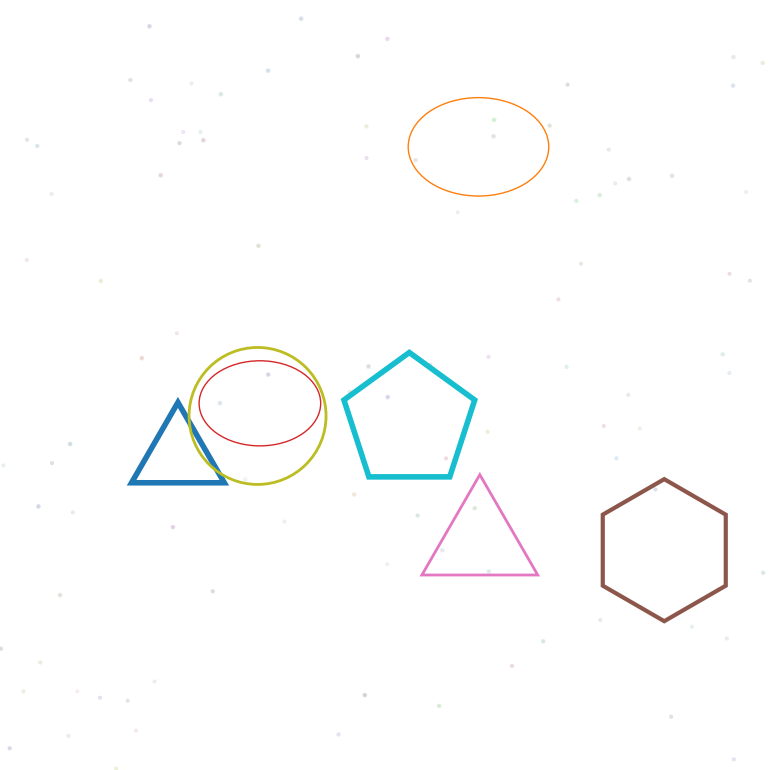[{"shape": "triangle", "thickness": 2, "radius": 0.35, "center": [0.231, 0.408]}, {"shape": "oval", "thickness": 0.5, "radius": 0.46, "center": [0.621, 0.809]}, {"shape": "oval", "thickness": 0.5, "radius": 0.39, "center": [0.338, 0.476]}, {"shape": "hexagon", "thickness": 1.5, "radius": 0.46, "center": [0.863, 0.285]}, {"shape": "triangle", "thickness": 1, "radius": 0.43, "center": [0.623, 0.297]}, {"shape": "circle", "thickness": 1, "radius": 0.44, "center": [0.334, 0.46]}, {"shape": "pentagon", "thickness": 2, "radius": 0.45, "center": [0.532, 0.453]}]